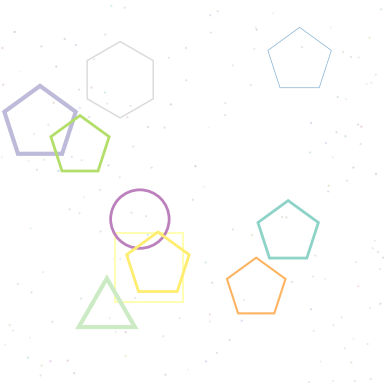[{"shape": "pentagon", "thickness": 2, "radius": 0.41, "center": [0.748, 0.396]}, {"shape": "square", "thickness": 1.5, "radius": 0.44, "center": [0.387, 0.305]}, {"shape": "pentagon", "thickness": 3, "radius": 0.49, "center": [0.104, 0.679]}, {"shape": "pentagon", "thickness": 0.5, "radius": 0.43, "center": [0.778, 0.842]}, {"shape": "pentagon", "thickness": 1.5, "radius": 0.4, "center": [0.665, 0.251]}, {"shape": "pentagon", "thickness": 2, "radius": 0.4, "center": [0.208, 0.62]}, {"shape": "hexagon", "thickness": 1, "radius": 0.5, "center": [0.312, 0.793]}, {"shape": "circle", "thickness": 2, "radius": 0.38, "center": [0.363, 0.431]}, {"shape": "triangle", "thickness": 3, "radius": 0.42, "center": [0.277, 0.193]}, {"shape": "pentagon", "thickness": 2, "radius": 0.43, "center": [0.41, 0.312]}]